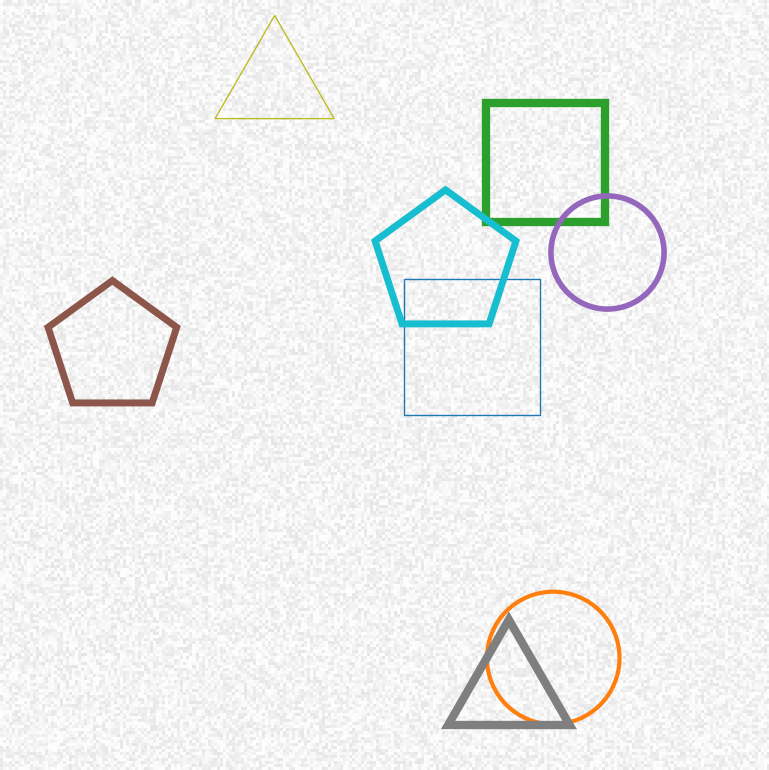[{"shape": "square", "thickness": 0.5, "radius": 0.44, "center": [0.613, 0.549]}, {"shape": "circle", "thickness": 1.5, "radius": 0.43, "center": [0.718, 0.145]}, {"shape": "square", "thickness": 3, "radius": 0.39, "center": [0.708, 0.789]}, {"shape": "circle", "thickness": 2, "radius": 0.37, "center": [0.789, 0.672]}, {"shape": "pentagon", "thickness": 2.5, "radius": 0.44, "center": [0.146, 0.548]}, {"shape": "triangle", "thickness": 3, "radius": 0.46, "center": [0.661, 0.104]}, {"shape": "triangle", "thickness": 0.5, "radius": 0.45, "center": [0.357, 0.891]}, {"shape": "pentagon", "thickness": 2.5, "radius": 0.48, "center": [0.579, 0.657]}]